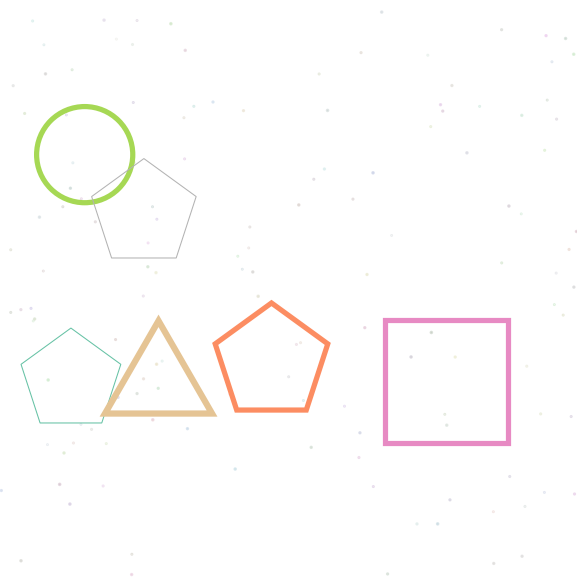[{"shape": "pentagon", "thickness": 0.5, "radius": 0.45, "center": [0.123, 0.34]}, {"shape": "pentagon", "thickness": 2.5, "radius": 0.51, "center": [0.47, 0.372]}, {"shape": "square", "thickness": 2.5, "radius": 0.53, "center": [0.773, 0.339]}, {"shape": "circle", "thickness": 2.5, "radius": 0.42, "center": [0.147, 0.731]}, {"shape": "triangle", "thickness": 3, "radius": 0.54, "center": [0.275, 0.337]}, {"shape": "pentagon", "thickness": 0.5, "radius": 0.48, "center": [0.249, 0.629]}]